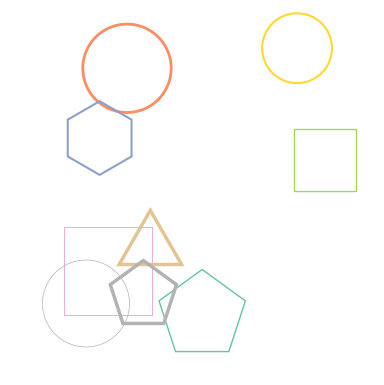[{"shape": "pentagon", "thickness": 1, "radius": 0.59, "center": [0.525, 0.182]}, {"shape": "circle", "thickness": 2, "radius": 0.57, "center": [0.33, 0.823]}, {"shape": "hexagon", "thickness": 1.5, "radius": 0.48, "center": [0.259, 0.641]}, {"shape": "square", "thickness": 0.5, "radius": 0.57, "center": [0.28, 0.296]}, {"shape": "square", "thickness": 1, "radius": 0.4, "center": [0.844, 0.585]}, {"shape": "circle", "thickness": 1.5, "radius": 0.45, "center": [0.772, 0.875]}, {"shape": "triangle", "thickness": 2.5, "radius": 0.47, "center": [0.391, 0.36]}, {"shape": "pentagon", "thickness": 2.5, "radius": 0.45, "center": [0.372, 0.233]}, {"shape": "circle", "thickness": 0.5, "radius": 0.56, "center": [0.223, 0.212]}]